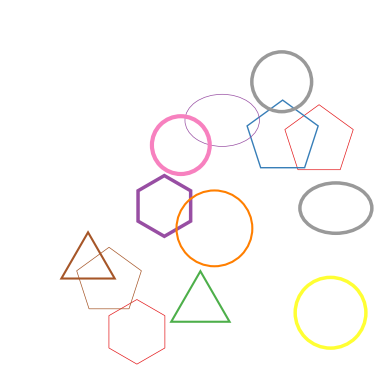[{"shape": "hexagon", "thickness": 0.5, "radius": 0.42, "center": [0.356, 0.138]}, {"shape": "pentagon", "thickness": 0.5, "radius": 0.47, "center": [0.829, 0.635]}, {"shape": "pentagon", "thickness": 1, "radius": 0.49, "center": [0.734, 0.643]}, {"shape": "triangle", "thickness": 1.5, "radius": 0.44, "center": [0.521, 0.208]}, {"shape": "oval", "thickness": 0.5, "radius": 0.48, "center": [0.577, 0.687]}, {"shape": "hexagon", "thickness": 2.5, "radius": 0.39, "center": [0.427, 0.465]}, {"shape": "circle", "thickness": 1.5, "radius": 0.49, "center": [0.557, 0.407]}, {"shape": "circle", "thickness": 2.5, "radius": 0.46, "center": [0.859, 0.188]}, {"shape": "triangle", "thickness": 1.5, "radius": 0.4, "center": [0.229, 0.317]}, {"shape": "pentagon", "thickness": 0.5, "radius": 0.44, "center": [0.283, 0.269]}, {"shape": "circle", "thickness": 3, "radius": 0.38, "center": [0.47, 0.623]}, {"shape": "circle", "thickness": 2.5, "radius": 0.39, "center": [0.732, 0.788]}, {"shape": "oval", "thickness": 2.5, "radius": 0.47, "center": [0.872, 0.459]}]